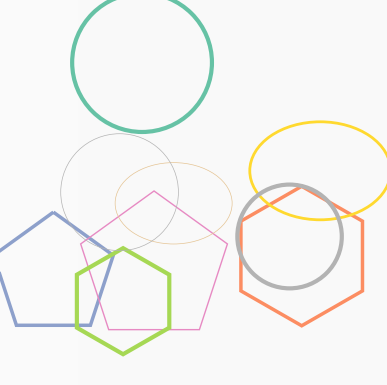[{"shape": "circle", "thickness": 3, "radius": 0.9, "center": [0.367, 0.838]}, {"shape": "hexagon", "thickness": 2.5, "radius": 0.91, "center": [0.779, 0.335]}, {"shape": "pentagon", "thickness": 2.5, "radius": 0.81, "center": [0.138, 0.287]}, {"shape": "pentagon", "thickness": 1, "radius": 1.0, "center": [0.398, 0.305]}, {"shape": "hexagon", "thickness": 3, "radius": 0.69, "center": [0.318, 0.218]}, {"shape": "oval", "thickness": 2, "radius": 0.91, "center": [0.826, 0.556]}, {"shape": "oval", "thickness": 0.5, "radius": 0.75, "center": [0.448, 0.472]}, {"shape": "circle", "thickness": 0.5, "radius": 0.76, "center": [0.309, 0.501]}, {"shape": "circle", "thickness": 3, "radius": 0.67, "center": [0.747, 0.386]}]